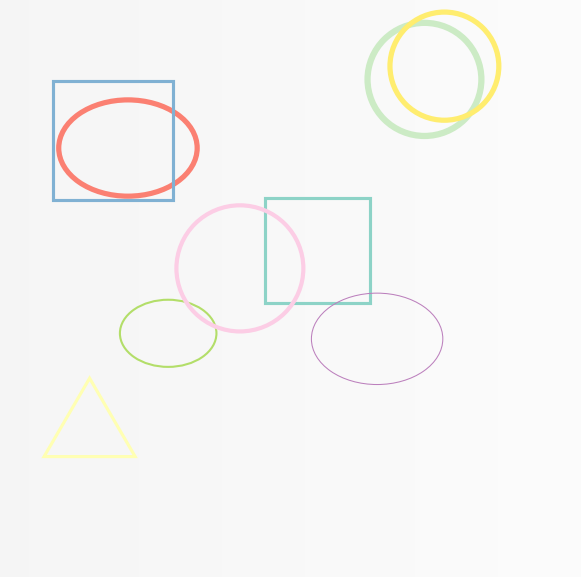[{"shape": "square", "thickness": 1.5, "radius": 0.45, "center": [0.546, 0.565]}, {"shape": "triangle", "thickness": 1.5, "radius": 0.45, "center": [0.154, 0.254]}, {"shape": "oval", "thickness": 2.5, "radius": 0.6, "center": [0.22, 0.743]}, {"shape": "square", "thickness": 1.5, "radius": 0.52, "center": [0.194, 0.756]}, {"shape": "oval", "thickness": 1, "radius": 0.42, "center": [0.289, 0.422]}, {"shape": "circle", "thickness": 2, "radius": 0.55, "center": [0.413, 0.534]}, {"shape": "oval", "thickness": 0.5, "radius": 0.57, "center": [0.649, 0.412]}, {"shape": "circle", "thickness": 3, "radius": 0.49, "center": [0.73, 0.862]}, {"shape": "circle", "thickness": 2.5, "radius": 0.47, "center": [0.765, 0.885]}]